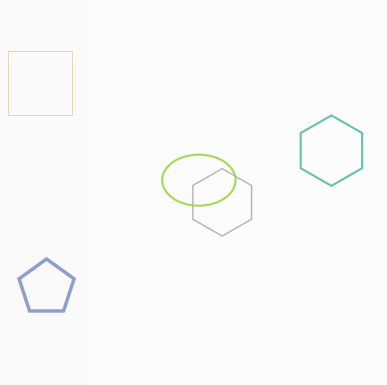[{"shape": "hexagon", "thickness": 1.5, "radius": 0.46, "center": [0.855, 0.609]}, {"shape": "pentagon", "thickness": 2.5, "radius": 0.37, "center": [0.12, 0.253]}, {"shape": "oval", "thickness": 1.5, "radius": 0.47, "center": [0.513, 0.532]}, {"shape": "square", "thickness": 0.5, "radius": 0.41, "center": [0.102, 0.784]}, {"shape": "hexagon", "thickness": 1, "radius": 0.44, "center": [0.573, 0.474]}]